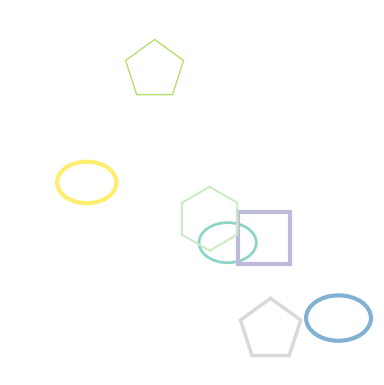[{"shape": "oval", "thickness": 2, "radius": 0.37, "center": [0.591, 0.37]}, {"shape": "square", "thickness": 3, "radius": 0.34, "center": [0.685, 0.381]}, {"shape": "oval", "thickness": 3, "radius": 0.42, "center": [0.879, 0.174]}, {"shape": "pentagon", "thickness": 1, "radius": 0.4, "center": [0.402, 0.818]}, {"shape": "pentagon", "thickness": 2.5, "radius": 0.41, "center": [0.703, 0.143]}, {"shape": "hexagon", "thickness": 1.5, "radius": 0.41, "center": [0.544, 0.432]}, {"shape": "oval", "thickness": 3, "radius": 0.39, "center": [0.225, 0.526]}]